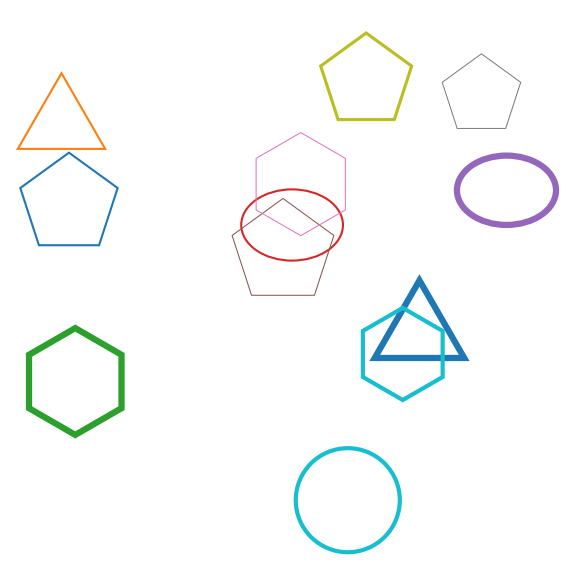[{"shape": "pentagon", "thickness": 1, "radius": 0.44, "center": [0.119, 0.646]}, {"shape": "triangle", "thickness": 3, "radius": 0.45, "center": [0.726, 0.424]}, {"shape": "triangle", "thickness": 1, "radius": 0.44, "center": [0.106, 0.785]}, {"shape": "hexagon", "thickness": 3, "radius": 0.46, "center": [0.13, 0.339]}, {"shape": "oval", "thickness": 1, "radius": 0.44, "center": [0.506, 0.61]}, {"shape": "oval", "thickness": 3, "radius": 0.43, "center": [0.877, 0.67]}, {"shape": "pentagon", "thickness": 0.5, "radius": 0.46, "center": [0.49, 0.563]}, {"shape": "hexagon", "thickness": 0.5, "radius": 0.45, "center": [0.521, 0.68]}, {"shape": "pentagon", "thickness": 0.5, "radius": 0.36, "center": [0.834, 0.835]}, {"shape": "pentagon", "thickness": 1.5, "radius": 0.41, "center": [0.634, 0.859]}, {"shape": "hexagon", "thickness": 2, "radius": 0.4, "center": [0.697, 0.386]}, {"shape": "circle", "thickness": 2, "radius": 0.45, "center": [0.602, 0.133]}]